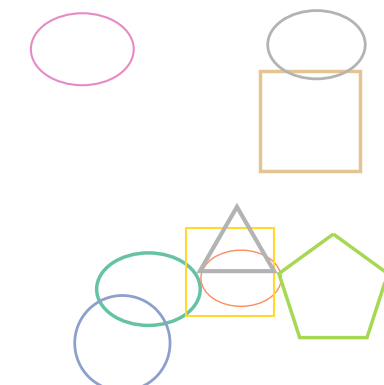[{"shape": "oval", "thickness": 2.5, "radius": 0.67, "center": [0.386, 0.249]}, {"shape": "oval", "thickness": 1, "radius": 0.52, "center": [0.626, 0.277]}, {"shape": "circle", "thickness": 2, "radius": 0.62, "center": [0.318, 0.109]}, {"shape": "oval", "thickness": 1.5, "radius": 0.67, "center": [0.214, 0.872]}, {"shape": "pentagon", "thickness": 2.5, "radius": 0.74, "center": [0.866, 0.243]}, {"shape": "square", "thickness": 1.5, "radius": 0.57, "center": [0.599, 0.294]}, {"shape": "square", "thickness": 2.5, "radius": 0.65, "center": [0.805, 0.685]}, {"shape": "triangle", "thickness": 3, "radius": 0.56, "center": [0.615, 0.351]}, {"shape": "oval", "thickness": 2, "radius": 0.63, "center": [0.822, 0.884]}]